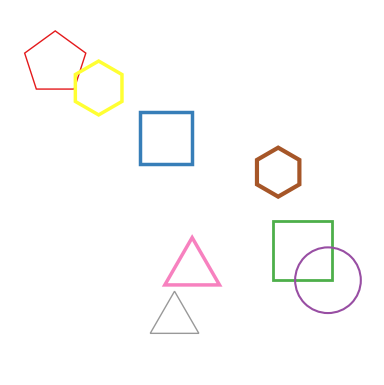[{"shape": "pentagon", "thickness": 1, "radius": 0.42, "center": [0.143, 0.836]}, {"shape": "square", "thickness": 2.5, "radius": 0.34, "center": [0.432, 0.641]}, {"shape": "square", "thickness": 2, "radius": 0.38, "center": [0.785, 0.349]}, {"shape": "circle", "thickness": 1.5, "radius": 0.43, "center": [0.852, 0.272]}, {"shape": "hexagon", "thickness": 2.5, "radius": 0.35, "center": [0.256, 0.771]}, {"shape": "hexagon", "thickness": 3, "radius": 0.32, "center": [0.723, 0.553]}, {"shape": "triangle", "thickness": 2.5, "radius": 0.41, "center": [0.499, 0.301]}, {"shape": "triangle", "thickness": 1, "radius": 0.36, "center": [0.453, 0.171]}]